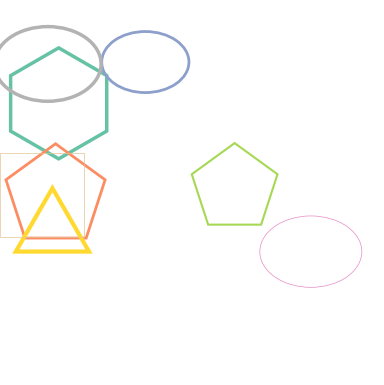[{"shape": "hexagon", "thickness": 2.5, "radius": 0.72, "center": [0.152, 0.732]}, {"shape": "pentagon", "thickness": 2, "radius": 0.68, "center": [0.144, 0.491]}, {"shape": "oval", "thickness": 2, "radius": 0.57, "center": [0.377, 0.839]}, {"shape": "oval", "thickness": 0.5, "radius": 0.66, "center": [0.807, 0.346]}, {"shape": "pentagon", "thickness": 1.5, "radius": 0.59, "center": [0.609, 0.511]}, {"shape": "triangle", "thickness": 3, "radius": 0.55, "center": [0.136, 0.401]}, {"shape": "square", "thickness": 0.5, "radius": 0.54, "center": [0.109, 0.493]}, {"shape": "oval", "thickness": 2.5, "radius": 0.69, "center": [0.124, 0.834]}]